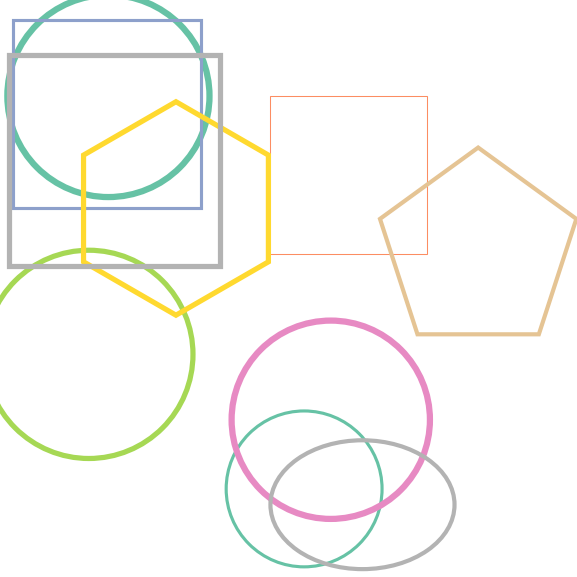[{"shape": "circle", "thickness": 3, "radius": 0.88, "center": [0.188, 0.833]}, {"shape": "circle", "thickness": 1.5, "radius": 0.67, "center": [0.527, 0.153]}, {"shape": "square", "thickness": 0.5, "radius": 0.68, "center": [0.604, 0.696]}, {"shape": "square", "thickness": 1.5, "radius": 0.82, "center": [0.185, 0.801]}, {"shape": "circle", "thickness": 3, "radius": 0.86, "center": [0.573, 0.272]}, {"shape": "circle", "thickness": 2.5, "radius": 0.9, "center": [0.154, 0.386]}, {"shape": "hexagon", "thickness": 2.5, "radius": 0.92, "center": [0.305, 0.638]}, {"shape": "pentagon", "thickness": 2, "radius": 0.89, "center": [0.828, 0.565]}, {"shape": "oval", "thickness": 2, "radius": 0.8, "center": [0.628, 0.125]}, {"shape": "square", "thickness": 2.5, "radius": 0.91, "center": [0.198, 0.721]}]